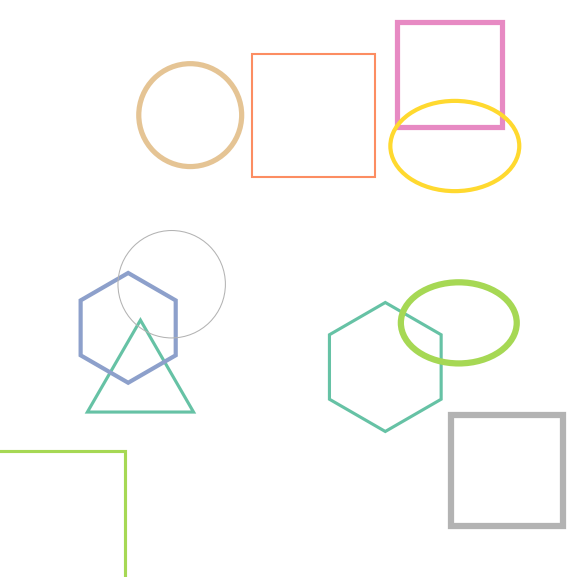[{"shape": "triangle", "thickness": 1.5, "radius": 0.53, "center": [0.243, 0.339]}, {"shape": "hexagon", "thickness": 1.5, "radius": 0.56, "center": [0.667, 0.364]}, {"shape": "square", "thickness": 1, "radius": 0.53, "center": [0.543, 0.799]}, {"shape": "hexagon", "thickness": 2, "radius": 0.48, "center": [0.222, 0.431]}, {"shape": "square", "thickness": 2.5, "radius": 0.46, "center": [0.778, 0.87]}, {"shape": "square", "thickness": 1.5, "radius": 0.57, "center": [0.102, 0.103]}, {"shape": "oval", "thickness": 3, "radius": 0.5, "center": [0.794, 0.44]}, {"shape": "oval", "thickness": 2, "radius": 0.56, "center": [0.788, 0.746]}, {"shape": "circle", "thickness": 2.5, "radius": 0.45, "center": [0.329, 0.8]}, {"shape": "square", "thickness": 3, "radius": 0.48, "center": [0.878, 0.185]}, {"shape": "circle", "thickness": 0.5, "radius": 0.47, "center": [0.297, 0.507]}]